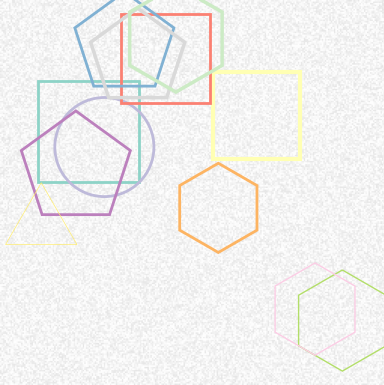[{"shape": "square", "thickness": 2, "radius": 0.66, "center": [0.23, 0.658]}, {"shape": "square", "thickness": 3, "radius": 0.56, "center": [0.666, 0.699]}, {"shape": "circle", "thickness": 2, "radius": 0.64, "center": [0.271, 0.618]}, {"shape": "square", "thickness": 2, "radius": 0.58, "center": [0.429, 0.848]}, {"shape": "pentagon", "thickness": 2, "radius": 0.68, "center": [0.323, 0.886]}, {"shape": "hexagon", "thickness": 2, "radius": 0.58, "center": [0.567, 0.46]}, {"shape": "hexagon", "thickness": 1, "radius": 0.66, "center": [0.889, 0.167]}, {"shape": "hexagon", "thickness": 1, "radius": 0.6, "center": [0.818, 0.197]}, {"shape": "pentagon", "thickness": 2.5, "radius": 0.64, "center": [0.358, 0.85]}, {"shape": "pentagon", "thickness": 2, "radius": 0.74, "center": [0.197, 0.563]}, {"shape": "hexagon", "thickness": 2.5, "radius": 0.69, "center": [0.457, 0.899]}, {"shape": "triangle", "thickness": 0.5, "radius": 0.54, "center": [0.107, 0.418]}]